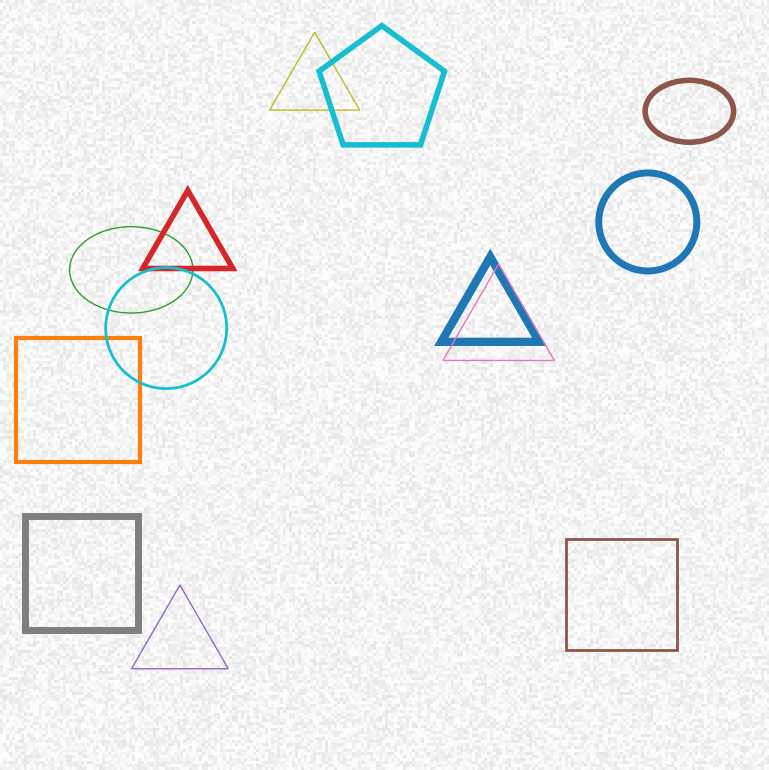[{"shape": "circle", "thickness": 2.5, "radius": 0.32, "center": [0.841, 0.712]}, {"shape": "triangle", "thickness": 3, "radius": 0.37, "center": [0.637, 0.593]}, {"shape": "square", "thickness": 1.5, "radius": 0.4, "center": [0.101, 0.48]}, {"shape": "oval", "thickness": 0.5, "radius": 0.4, "center": [0.17, 0.65]}, {"shape": "triangle", "thickness": 2, "radius": 0.34, "center": [0.244, 0.685]}, {"shape": "triangle", "thickness": 0.5, "radius": 0.36, "center": [0.234, 0.168]}, {"shape": "oval", "thickness": 2, "radius": 0.29, "center": [0.895, 0.855]}, {"shape": "square", "thickness": 1, "radius": 0.36, "center": [0.808, 0.228]}, {"shape": "triangle", "thickness": 0.5, "radius": 0.42, "center": [0.648, 0.574]}, {"shape": "square", "thickness": 2.5, "radius": 0.37, "center": [0.106, 0.256]}, {"shape": "triangle", "thickness": 0.5, "radius": 0.34, "center": [0.409, 0.891]}, {"shape": "circle", "thickness": 1, "radius": 0.39, "center": [0.216, 0.574]}, {"shape": "pentagon", "thickness": 2, "radius": 0.43, "center": [0.496, 0.881]}]